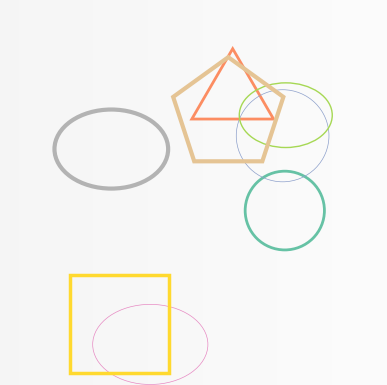[{"shape": "circle", "thickness": 2, "radius": 0.51, "center": [0.735, 0.453]}, {"shape": "triangle", "thickness": 2, "radius": 0.61, "center": [0.6, 0.752]}, {"shape": "circle", "thickness": 0.5, "radius": 0.6, "center": [0.729, 0.647]}, {"shape": "oval", "thickness": 0.5, "radius": 0.74, "center": [0.388, 0.105]}, {"shape": "oval", "thickness": 1, "radius": 0.6, "center": [0.737, 0.701]}, {"shape": "square", "thickness": 2.5, "radius": 0.64, "center": [0.309, 0.159]}, {"shape": "pentagon", "thickness": 3, "radius": 0.75, "center": [0.589, 0.702]}, {"shape": "oval", "thickness": 3, "radius": 0.73, "center": [0.287, 0.613]}]